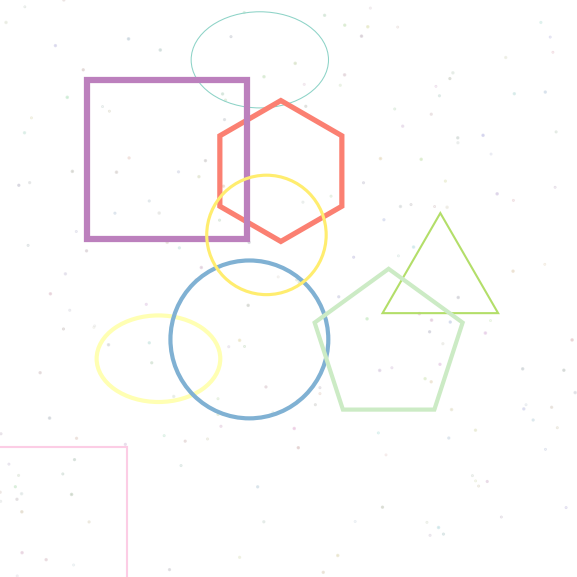[{"shape": "oval", "thickness": 0.5, "radius": 0.59, "center": [0.45, 0.896]}, {"shape": "oval", "thickness": 2, "radius": 0.54, "center": [0.274, 0.378]}, {"shape": "hexagon", "thickness": 2.5, "radius": 0.61, "center": [0.486, 0.703]}, {"shape": "circle", "thickness": 2, "radius": 0.68, "center": [0.432, 0.411]}, {"shape": "triangle", "thickness": 1, "radius": 0.58, "center": [0.762, 0.515]}, {"shape": "square", "thickness": 1, "radius": 0.59, "center": [0.102, 0.107]}, {"shape": "square", "thickness": 3, "radius": 0.69, "center": [0.289, 0.723]}, {"shape": "pentagon", "thickness": 2, "radius": 0.67, "center": [0.673, 0.399]}, {"shape": "circle", "thickness": 1.5, "radius": 0.52, "center": [0.461, 0.592]}]